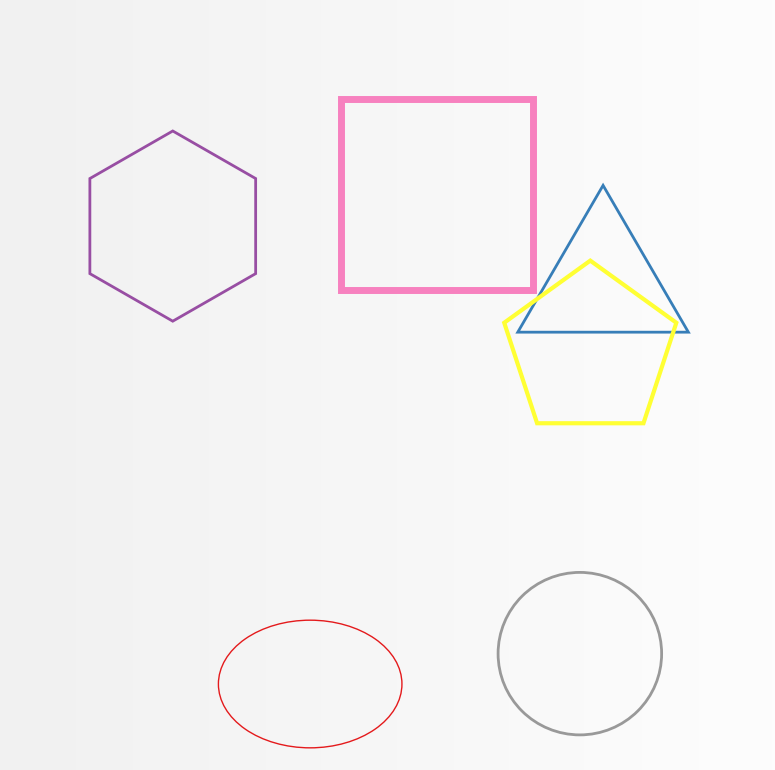[{"shape": "oval", "thickness": 0.5, "radius": 0.59, "center": [0.4, 0.112]}, {"shape": "triangle", "thickness": 1, "radius": 0.64, "center": [0.778, 0.632]}, {"shape": "hexagon", "thickness": 1, "radius": 0.62, "center": [0.223, 0.706]}, {"shape": "pentagon", "thickness": 1.5, "radius": 0.58, "center": [0.762, 0.545]}, {"shape": "square", "thickness": 2.5, "radius": 0.62, "center": [0.564, 0.747]}, {"shape": "circle", "thickness": 1, "radius": 0.53, "center": [0.748, 0.151]}]